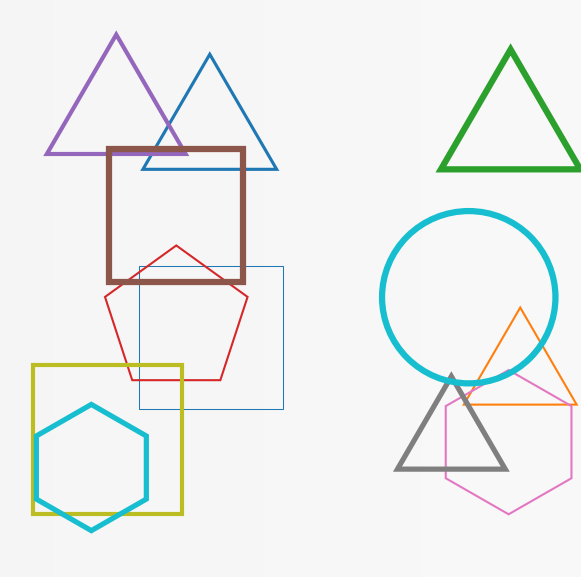[{"shape": "triangle", "thickness": 1.5, "radius": 0.66, "center": [0.361, 0.772]}, {"shape": "square", "thickness": 0.5, "radius": 0.62, "center": [0.363, 0.414]}, {"shape": "triangle", "thickness": 1, "radius": 0.56, "center": [0.895, 0.355]}, {"shape": "triangle", "thickness": 3, "radius": 0.69, "center": [0.878, 0.775]}, {"shape": "pentagon", "thickness": 1, "radius": 0.64, "center": [0.303, 0.445]}, {"shape": "triangle", "thickness": 2, "radius": 0.69, "center": [0.2, 0.801]}, {"shape": "square", "thickness": 3, "radius": 0.58, "center": [0.303, 0.625]}, {"shape": "hexagon", "thickness": 1, "radius": 0.62, "center": [0.875, 0.233]}, {"shape": "triangle", "thickness": 2.5, "radius": 0.54, "center": [0.777, 0.24]}, {"shape": "square", "thickness": 2, "radius": 0.64, "center": [0.184, 0.238]}, {"shape": "hexagon", "thickness": 2.5, "radius": 0.55, "center": [0.157, 0.19]}, {"shape": "circle", "thickness": 3, "radius": 0.75, "center": [0.806, 0.484]}]